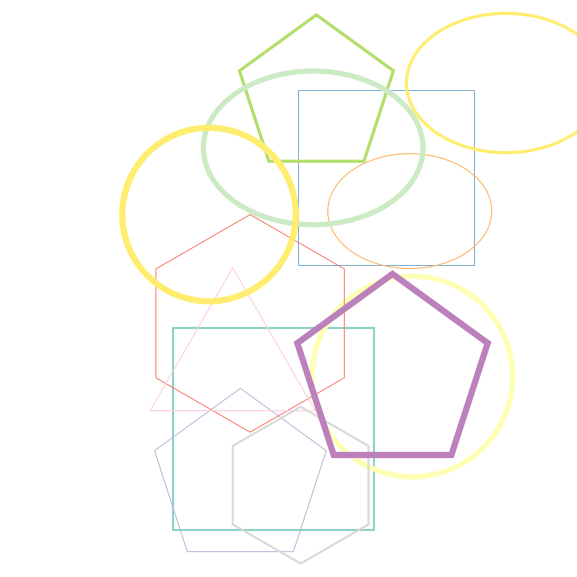[{"shape": "square", "thickness": 1, "radius": 0.87, "center": [0.474, 0.256]}, {"shape": "circle", "thickness": 2.5, "radius": 0.87, "center": [0.714, 0.347]}, {"shape": "pentagon", "thickness": 0.5, "radius": 0.78, "center": [0.416, 0.17]}, {"shape": "hexagon", "thickness": 0.5, "radius": 0.94, "center": [0.433, 0.439]}, {"shape": "square", "thickness": 0.5, "radius": 0.76, "center": [0.669, 0.692]}, {"shape": "oval", "thickness": 0.5, "radius": 0.71, "center": [0.71, 0.634]}, {"shape": "pentagon", "thickness": 1.5, "radius": 0.7, "center": [0.548, 0.833]}, {"shape": "triangle", "thickness": 0.5, "radius": 0.83, "center": [0.403, 0.37]}, {"shape": "hexagon", "thickness": 1, "radius": 0.68, "center": [0.52, 0.159]}, {"shape": "pentagon", "thickness": 3, "radius": 0.87, "center": [0.68, 0.351]}, {"shape": "oval", "thickness": 2.5, "radius": 0.95, "center": [0.542, 0.743]}, {"shape": "oval", "thickness": 1.5, "radius": 0.86, "center": [0.876, 0.855]}, {"shape": "circle", "thickness": 3, "radius": 0.75, "center": [0.362, 0.628]}]